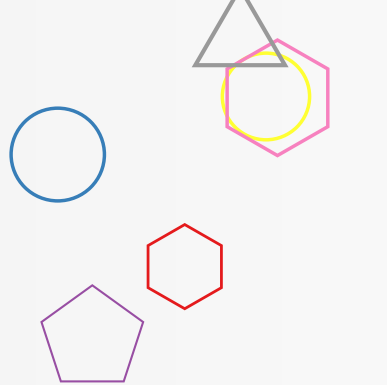[{"shape": "hexagon", "thickness": 2, "radius": 0.55, "center": [0.477, 0.307]}, {"shape": "circle", "thickness": 2.5, "radius": 0.6, "center": [0.149, 0.599]}, {"shape": "pentagon", "thickness": 1.5, "radius": 0.69, "center": [0.238, 0.121]}, {"shape": "circle", "thickness": 2.5, "radius": 0.56, "center": [0.686, 0.749]}, {"shape": "hexagon", "thickness": 2.5, "radius": 0.75, "center": [0.716, 0.746]}, {"shape": "triangle", "thickness": 3, "radius": 0.67, "center": [0.62, 0.897]}]